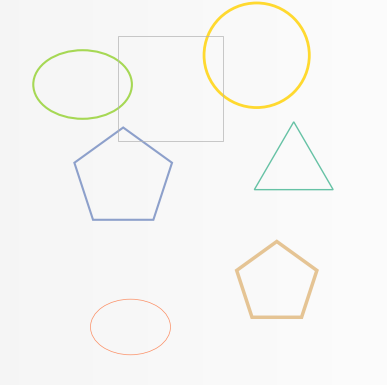[{"shape": "triangle", "thickness": 1, "radius": 0.59, "center": [0.758, 0.566]}, {"shape": "oval", "thickness": 0.5, "radius": 0.52, "center": [0.337, 0.151]}, {"shape": "pentagon", "thickness": 1.5, "radius": 0.66, "center": [0.318, 0.536]}, {"shape": "oval", "thickness": 1.5, "radius": 0.64, "center": [0.213, 0.781]}, {"shape": "circle", "thickness": 2, "radius": 0.68, "center": [0.662, 0.856]}, {"shape": "pentagon", "thickness": 2.5, "radius": 0.54, "center": [0.714, 0.264]}, {"shape": "square", "thickness": 0.5, "radius": 0.68, "center": [0.44, 0.77]}]